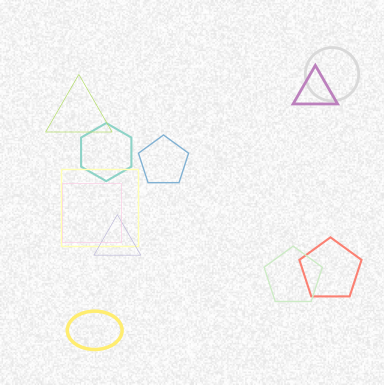[{"shape": "hexagon", "thickness": 1.5, "radius": 0.38, "center": [0.276, 0.605]}, {"shape": "square", "thickness": 1, "radius": 0.5, "center": [0.259, 0.462]}, {"shape": "triangle", "thickness": 0.5, "radius": 0.35, "center": [0.305, 0.372]}, {"shape": "pentagon", "thickness": 1.5, "radius": 0.42, "center": [0.858, 0.299]}, {"shape": "pentagon", "thickness": 1, "radius": 0.34, "center": [0.425, 0.581]}, {"shape": "triangle", "thickness": 0.5, "radius": 0.5, "center": [0.205, 0.707]}, {"shape": "square", "thickness": 0.5, "radius": 0.38, "center": [0.238, 0.449]}, {"shape": "circle", "thickness": 2, "radius": 0.35, "center": [0.862, 0.807]}, {"shape": "triangle", "thickness": 2, "radius": 0.33, "center": [0.819, 0.763]}, {"shape": "pentagon", "thickness": 1, "radius": 0.4, "center": [0.762, 0.281]}, {"shape": "oval", "thickness": 2.5, "radius": 0.36, "center": [0.246, 0.142]}]